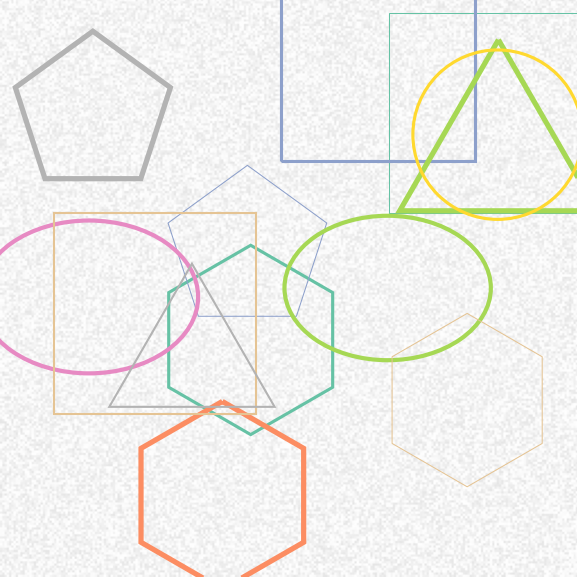[{"shape": "hexagon", "thickness": 1.5, "radius": 0.82, "center": [0.434, 0.41]}, {"shape": "square", "thickness": 0.5, "radius": 0.86, "center": [0.846, 0.803]}, {"shape": "hexagon", "thickness": 2.5, "radius": 0.81, "center": [0.385, 0.141]}, {"shape": "pentagon", "thickness": 0.5, "radius": 0.72, "center": [0.428, 0.568]}, {"shape": "square", "thickness": 1.5, "radius": 0.84, "center": [0.655, 0.889]}, {"shape": "oval", "thickness": 2, "radius": 0.95, "center": [0.154, 0.485]}, {"shape": "triangle", "thickness": 2.5, "radius": 0.99, "center": [0.863, 0.733]}, {"shape": "oval", "thickness": 2, "radius": 0.89, "center": [0.671, 0.5]}, {"shape": "circle", "thickness": 1.5, "radius": 0.73, "center": [0.862, 0.766]}, {"shape": "hexagon", "thickness": 0.5, "radius": 0.75, "center": [0.809, 0.306]}, {"shape": "square", "thickness": 1, "radius": 0.87, "center": [0.269, 0.456]}, {"shape": "triangle", "thickness": 1, "radius": 0.83, "center": [0.332, 0.377]}, {"shape": "pentagon", "thickness": 2.5, "radius": 0.71, "center": [0.161, 0.804]}]